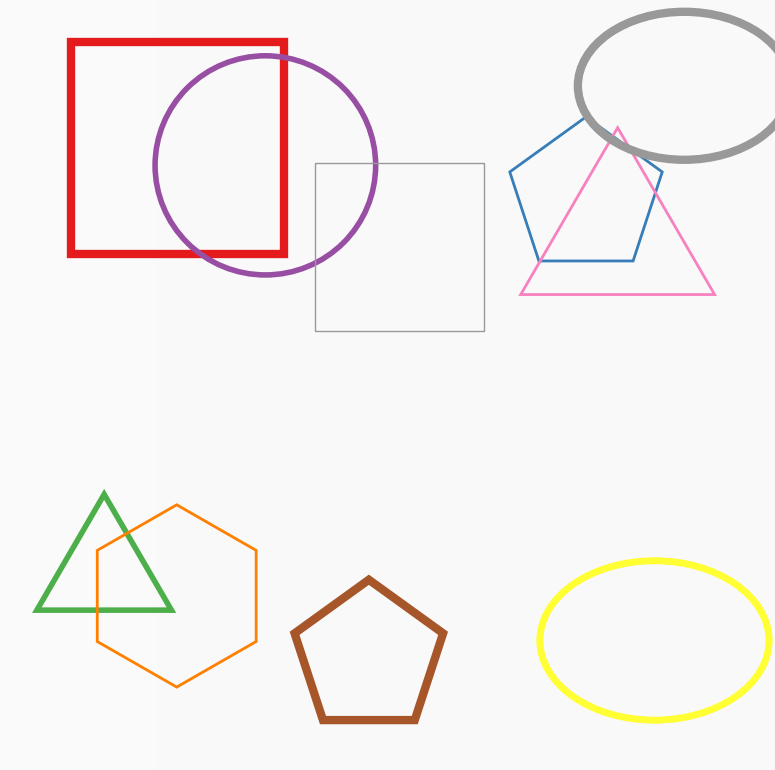[{"shape": "square", "thickness": 3, "radius": 0.69, "center": [0.229, 0.808]}, {"shape": "pentagon", "thickness": 1, "radius": 0.52, "center": [0.756, 0.745]}, {"shape": "triangle", "thickness": 2, "radius": 0.5, "center": [0.134, 0.258]}, {"shape": "circle", "thickness": 2, "radius": 0.71, "center": [0.342, 0.785]}, {"shape": "hexagon", "thickness": 1, "radius": 0.59, "center": [0.228, 0.226]}, {"shape": "oval", "thickness": 2.5, "radius": 0.74, "center": [0.844, 0.168]}, {"shape": "pentagon", "thickness": 3, "radius": 0.5, "center": [0.476, 0.146]}, {"shape": "triangle", "thickness": 1, "radius": 0.72, "center": [0.797, 0.69]}, {"shape": "oval", "thickness": 3, "radius": 0.69, "center": [0.883, 0.889]}, {"shape": "square", "thickness": 0.5, "radius": 0.54, "center": [0.516, 0.679]}]